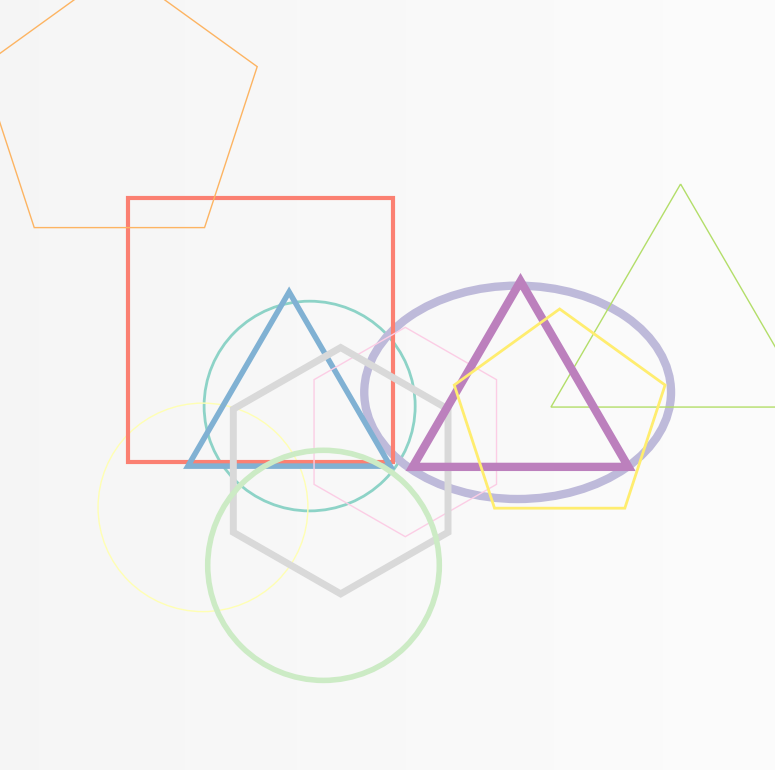[{"shape": "circle", "thickness": 1, "radius": 0.68, "center": [0.4, 0.473]}, {"shape": "circle", "thickness": 0.5, "radius": 0.68, "center": [0.262, 0.341]}, {"shape": "oval", "thickness": 3, "radius": 0.99, "center": [0.668, 0.49]}, {"shape": "square", "thickness": 1.5, "radius": 0.86, "center": [0.336, 0.571]}, {"shape": "triangle", "thickness": 2, "radius": 0.75, "center": [0.373, 0.47]}, {"shape": "pentagon", "thickness": 0.5, "radius": 0.93, "center": [0.154, 0.856]}, {"shape": "triangle", "thickness": 0.5, "radius": 0.97, "center": [0.878, 0.568]}, {"shape": "hexagon", "thickness": 0.5, "radius": 0.68, "center": [0.523, 0.439]}, {"shape": "hexagon", "thickness": 2.5, "radius": 0.8, "center": [0.44, 0.389]}, {"shape": "triangle", "thickness": 3, "radius": 0.8, "center": [0.672, 0.474]}, {"shape": "circle", "thickness": 2, "radius": 0.75, "center": [0.417, 0.266]}, {"shape": "pentagon", "thickness": 1, "radius": 0.72, "center": [0.722, 0.456]}]